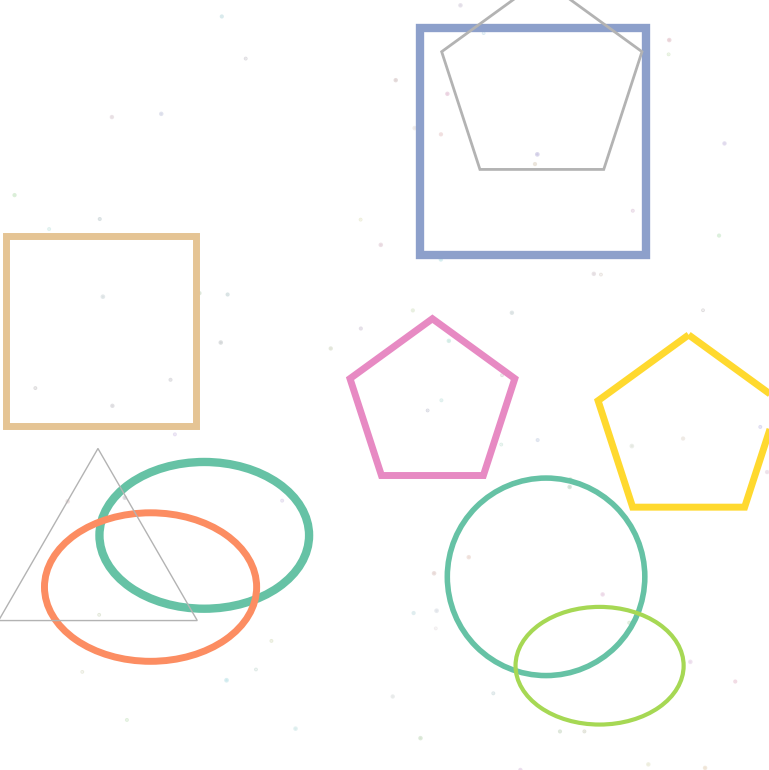[{"shape": "circle", "thickness": 2, "radius": 0.64, "center": [0.709, 0.251]}, {"shape": "oval", "thickness": 3, "radius": 0.68, "center": [0.265, 0.305]}, {"shape": "oval", "thickness": 2.5, "radius": 0.69, "center": [0.196, 0.238]}, {"shape": "square", "thickness": 3, "radius": 0.74, "center": [0.692, 0.816]}, {"shape": "pentagon", "thickness": 2.5, "radius": 0.56, "center": [0.562, 0.474]}, {"shape": "oval", "thickness": 1.5, "radius": 0.55, "center": [0.779, 0.135]}, {"shape": "pentagon", "thickness": 2.5, "radius": 0.62, "center": [0.894, 0.441]}, {"shape": "square", "thickness": 2.5, "radius": 0.62, "center": [0.131, 0.57]}, {"shape": "triangle", "thickness": 0.5, "radius": 0.74, "center": [0.127, 0.269]}, {"shape": "pentagon", "thickness": 1, "radius": 0.68, "center": [0.704, 0.891]}]